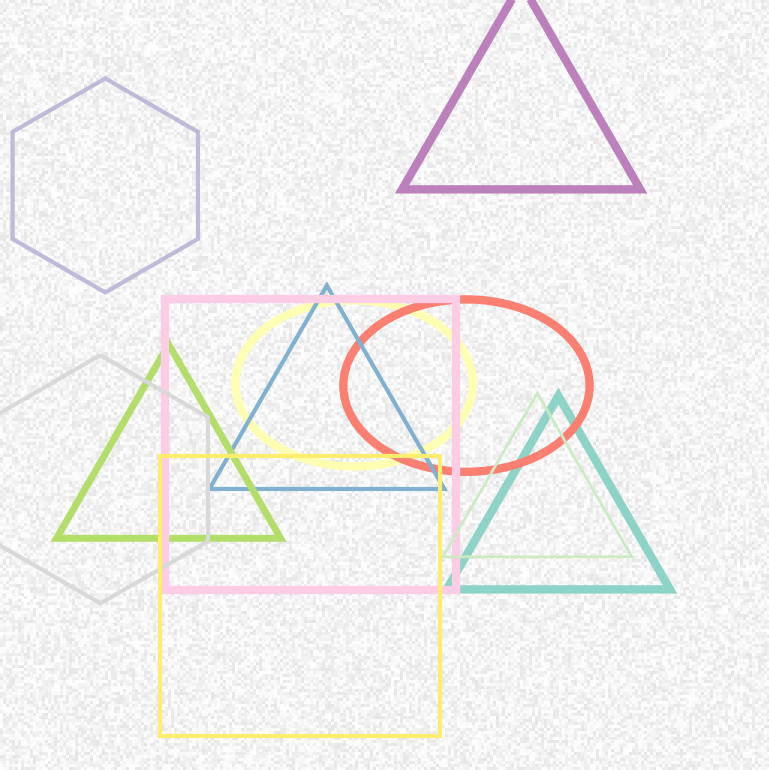[{"shape": "triangle", "thickness": 3, "radius": 0.84, "center": [0.725, 0.318]}, {"shape": "oval", "thickness": 3, "radius": 0.77, "center": [0.46, 0.502]}, {"shape": "hexagon", "thickness": 1.5, "radius": 0.69, "center": [0.137, 0.759]}, {"shape": "oval", "thickness": 3, "radius": 0.8, "center": [0.606, 0.499]}, {"shape": "triangle", "thickness": 1.5, "radius": 0.88, "center": [0.424, 0.453]}, {"shape": "triangle", "thickness": 2.5, "radius": 0.84, "center": [0.219, 0.385]}, {"shape": "square", "thickness": 3, "radius": 0.94, "center": [0.404, 0.423]}, {"shape": "hexagon", "thickness": 1.5, "radius": 0.81, "center": [0.13, 0.378]}, {"shape": "triangle", "thickness": 3, "radius": 0.89, "center": [0.677, 0.843]}, {"shape": "triangle", "thickness": 1, "radius": 0.71, "center": [0.698, 0.348]}, {"shape": "square", "thickness": 1.5, "radius": 0.91, "center": [0.39, 0.226]}]